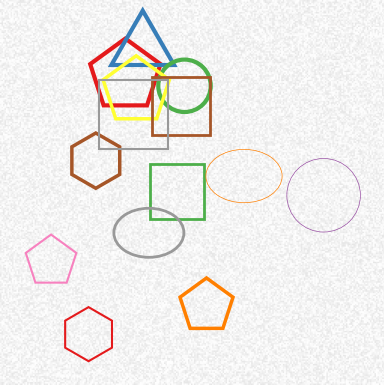[{"shape": "hexagon", "thickness": 1.5, "radius": 0.35, "center": [0.23, 0.132]}, {"shape": "pentagon", "thickness": 3, "radius": 0.48, "center": [0.326, 0.804]}, {"shape": "triangle", "thickness": 3, "radius": 0.47, "center": [0.371, 0.878]}, {"shape": "circle", "thickness": 3, "radius": 0.34, "center": [0.479, 0.777]}, {"shape": "square", "thickness": 2, "radius": 0.35, "center": [0.46, 0.502]}, {"shape": "circle", "thickness": 0.5, "radius": 0.48, "center": [0.841, 0.493]}, {"shape": "oval", "thickness": 0.5, "radius": 0.49, "center": [0.634, 0.543]}, {"shape": "pentagon", "thickness": 2.5, "radius": 0.36, "center": [0.536, 0.206]}, {"shape": "pentagon", "thickness": 2.5, "radius": 0.45, "center": [0.354, 0.765]}, {"shape": "square", "thickness": 2, "radius": 0.38, "center": [0.47, 0.724]}, {"shape": "hexagon", "thickness": 2.5, "radius": 0.36, "center": [0.249, 0.583]}, {"shape": "pentagon", "thickness": 1.5, "radius": 0.35, "center": [0.133, 0.322]}, {"shape": "oval", "thickness": 2, "radius": 0.45, "center": [0.387, 0.395]}, {"shape": "square", "thickness": 1.5, "radius": 0.45, "center": [0.348, 0.702]}]